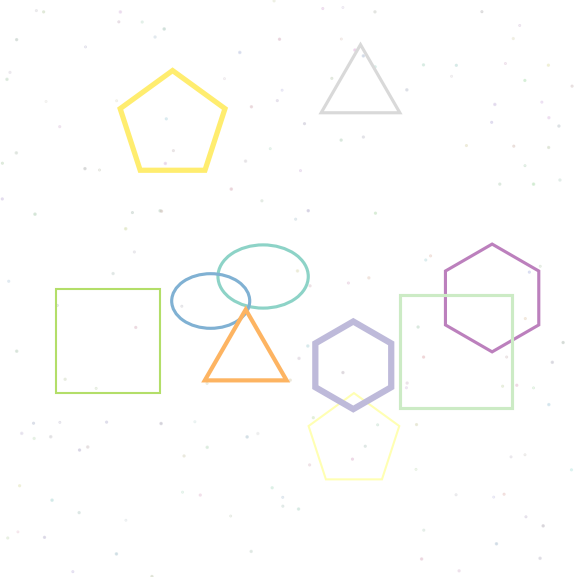[{"shape": "oval", "thickness": 1.5, "radius": 0.39, "center": [0.456, 0.52]}, {"shape": "pentagon", "thickness": 1, "radius": 0.41, "center": [0.613, 0.236]}, {"shape": "hexagon", "thickness": 3, "radius": 0.38, "center": [0.612, 0.367]}, {"shape": "oval", "thickness": 1.5, "radius": 0.34, "center": [0.365, 0.478]}, {"shape": "triangle", "thickness": 2, "radius": 0.41, "center": [0.425, 0.381]}, {"shape": "square", "thickness": 1, "radius": 0.45, "center": [0.187, 0.409]}, {"shape": "triangle", "thickness": 1.5, "radius": 0.39, "center": [0.624, 0.843]}, {"shape": "hexagon", "thickness": 1.5, "radius": 0.47, "center": [0.852, 0.483]}, {"shape": "square", "thickness": 1.5, "radius": 0.49, "center": [0.79, 0.39]}, {"shape": "pentagon", "thickness": 2.5, "radius": 0.48, "center": [0.299, 0.782]}]